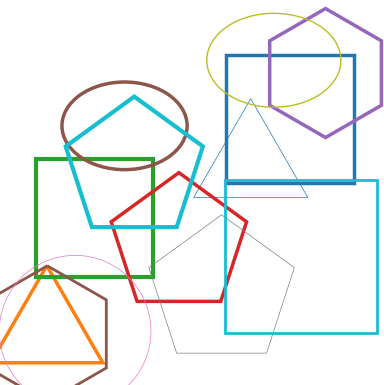[{"shape": "square", "thickness": 2.5, "radius": 0.83, "center": [0.753, 0.692]}, {"shape": "triangle", "thickness": 0.5, "radius": 0.86, "center": [0.651, 0.573]}, {"shape": "triangle", "thickness": 2.5, "radius": 0.84, "center": [0.122, 0.142]}, {"shape": "square", "thickness": 3, "radius": 0.76, "center": [0.245, 0.434]}, {"shape": "pentagon", "thickness": 2.5, "radius": 0.92, "center": [0.465, 0.367]}, {"shape": "hexagon", "thickness": 2.5, "radius": 0.84, "center": [0.846, 0.81]}, {"shape": "oval", "thickness": 2.5, "radius": 0.81, "center": [0.323, 0.673]}, {"shape": "hexagon", "thickness": 2, "radius": 0.88, "center": [0.123, 0.133]}, {"shape": "circle", "thickness": 0.5, "radius": 0.99, "center": [0.195, 0.14]}, {"shape": "pentagon", "thickness": 0.5, "radius": 0.99, "center": [0.576, 0.243]}, {"shape": "oval", "thickness": 1, "radius": 0.87, "center": [0.711, 0.843]}, {"shape": "square", "thickness": 2, "radius": 0.99, "center": [0.782, 0.334]}, {"shape": "pentagon", "thickness": 3, "radius": 0.94, "center": [0.349, 0.562]}]